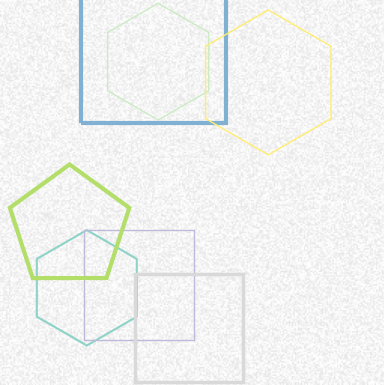[{"shape": "hexagon", "thickness": 1.5, "radius": 0.75, "center": [0.225, 0.252]}, {"shape": "square", "thickness": 1, "radius": 0.71, "center": [0.36, 0.259]}, {"shape": "square", "thickness": 3, "radius": 0.94, "center": [0.398, 0.87]}, {"shape": "pentagon", "thickness": 3, "radius": 0.82, "center": [0.181, 0.41]}, {"shape": "square", "thickness": 2.5, "radius": 0.7, "center": [0.49, 0.149]}, {"shape": "hexagon", "thickness": 1, "radius": 0.76, "center": [0.411, 0.84]}, {"shape": "hexagon", "thickness": 1, "radius": 0.94, "center": [0.697, 0.786]}]